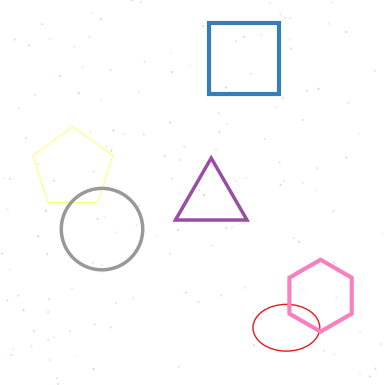[{"shape": "oval", "thickness": 1, "radius": 0.43, "center": [0.744, 0.149]}, {"shape": "square", "thickness": 3, "radius": 0.46, "center": [0.634, 0.849]}, {"shape": "triangle", "thickness": 2.5, "radius": 0.54, "center": [0.549, 0.482]}, {"shape": "pentagon", "thickness": 0.5, "radius": 0.55, "center": [0.189, 0.562]}, {"shape": "hexagon", "thickness": 3, "radius": 0.47, "center": [0.833, 0.232]}, {"shape": "circle", "thickness": 2.5, "radius": 0.53, "center": [0.265, 0.405]}]